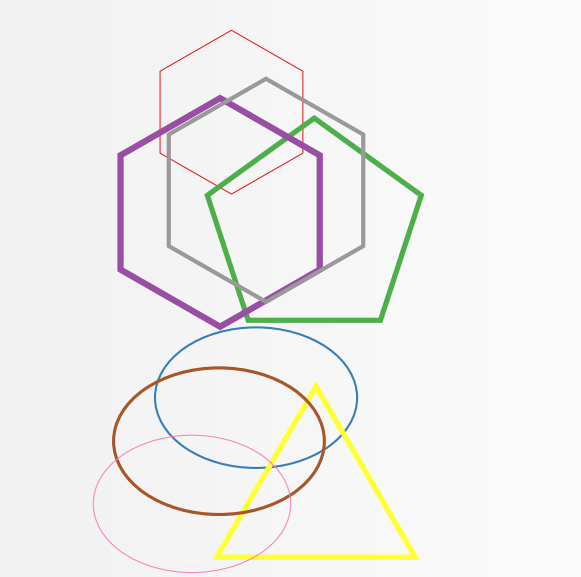[{"shape": "hexagon", "thickness": 0.5, "radius": 0.71, "center": [0.398, 0.805]}, {"shape": "oval", "thickness": 1, "radius": 0.87, "center": [0.441, 0.311]}, {"shape": "pentagon", "thickness": 2.5, "radius": 0.97, "center": [0.541, 0.601]}, {"shape": "hexagon", "thickness": 3, "radius": 0.99, "center": [0.379, 0.631]}, {"shape": "triangle", "thickness": 2.5, "radius": 0.99, "center": [0.544, 0.133]}, {"shape": "oval", "thickness": 1.5, "radius": 0.91, "center": [0.377, 0.235]}, {"shape": "oval", "thickness": 0.5, "radius": 0.85, "center": [0.33, 0.127]}, {"shape": "hexagon", "thickness": 2, "radius": 0.97, "center": [0.458, 0.67]}]